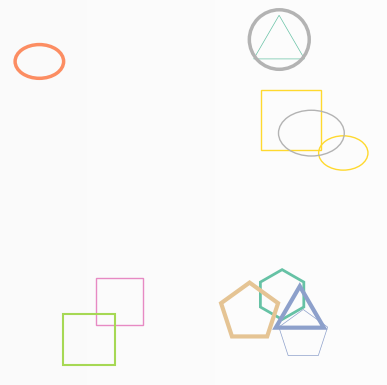[{"shape": "triangle", "thickness": 0.5, "radius": 0.38, "center": [0.72, 0.885]}, {"shape": "hexagon", "thickness": 2, "radius": 0.32, "center": [0.728, 0.235]}, {"shape": "oval", "thickness": 2.5, "radius": 0.31, "center": [0.102, 0.84]}, {"shape": "triangle", "thickness": 3, "radius": 0.36, "center": [0.774, 0.185]}, {"shape": "pentagon", "thickness": 0.5, "radius": 0.33, "center": [0.783, 0.13]}, {"shape": "square", "thickness": 1, "radius": 0.3, "center": [0.309, 0.217]}, {"shape": "square", "thickness": 1.5, "radius": 0.33, "center": [0.23, 0.119]}, {"shape": "oval", "thickness": 1, "radius": 0.32, "center": [0.886, 0.603]}, {"shape": "square", "thickness": 1, "radius": 0.39, "center": [0.752, 0.689]}, {"shape": "pentagon", "thickness": 3, "radius": 0.39, "center": [0.644, 0.189]}, {"shape": "oval", "thickness": 1, "radius": 0.42, "center": [0.804, 0.654]}, {"shape": "circle", "thickness": 2.5, "radius": 0.39, "center": [0.721, 0.897]}]